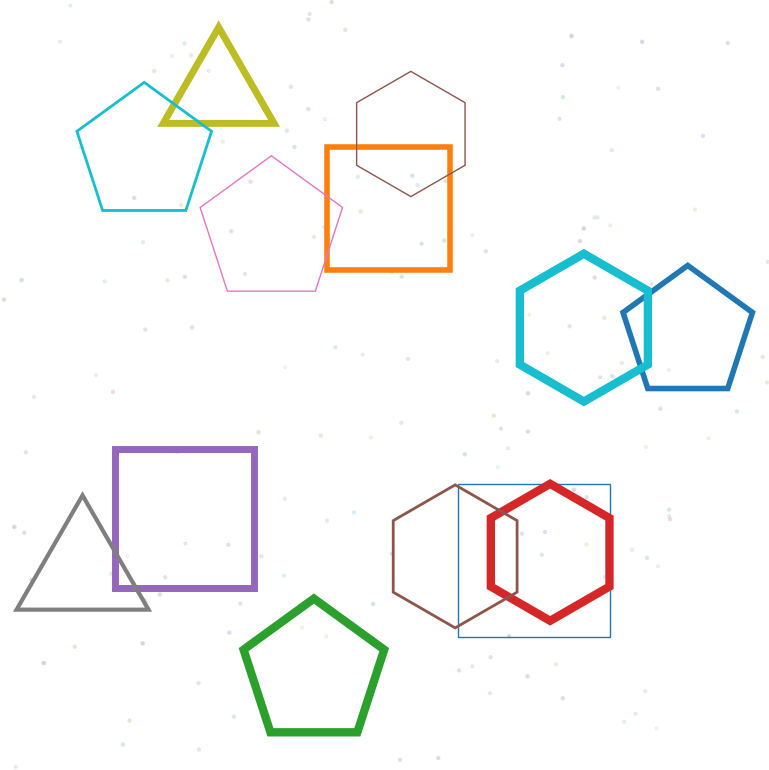[{"shape": "pentagon", "thickness": 2, "radius": 0.44, "center": [0.893, 0.567]}, {"shape": "square", "thickness": 0.5, "radius": 0.5, "center": [0.693, 0.272]}, {"shape": "square", "thickness": 2, "radius": 0.4, "center": [0.504, 0.729]}, {"shape": "pentagon", "thickness": 3, "radius": 0.48, "center": [0.408, 0.127]}, {"shape": "hexagon", "thickness": 3, "radius": 0.44, "center": [0.714, 0.283]}, {"shape": "square", "thickness": 2.5, "radius": 0.45, "center": [0.24, 0.327]}, {"shape": "hexagon", "thickness": 1, "radius": 0.46, "center": [0.591, 0.277]}, {"shape": "hexagon", "thickness": 0.5, "radius": 0.41, "center": [0.534, 0.826]}, {"shape": "pentagon", "thickness": 0.5, "radius": 0.49, "center": [0.352, 0.7]}, {"shape": "triangle", "thickness": 1.5, "radius": 0.49, "center": [0.107, 0.258]}, {"shape": "triangle", "thickness": 2.5, "radius": 0.42, "center": [0.284, 0.881]}, {"shape": "pentagon", "thickness": 1, "radius": 0.46, "center": [0.187, 0.801]}, {"shape": "hexagon", "thickness": 3, "radius": 0.48, "center": [0.758, 0.575]}]